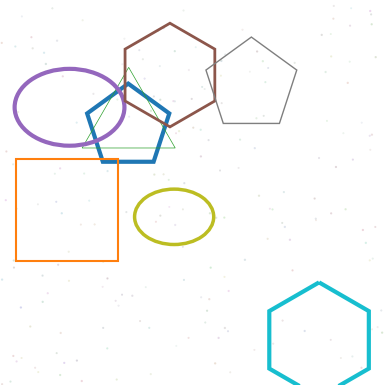[{"shape": "pentagon", "thickness": 3, "radius": 0.56, "center": [0.333, 0.671]}, {"shape": "square", "thickness": 1.5, "radius": 0.66, "center": [0.174, 0.454]}, {"shape": "triangle", "thickness": 0.5, "radius": 0.7, "center": [0.334, 0.685]}, {"shape": "oval", "thickness": 3, "radius": 0.71, "center": [0.181, 0.721]}, {"shape": "hexagon", "thickness": 2, "radius": 0.67, "center": [0.441, 0.805]}, {"shape": "pentagon", "thickness": 1, "radius": 0.62, "center": [0.653, 0.78]}, {"shape": "oval", "thickness": 2.5, "radius": 0.51, "center": [0.452, 0.437]}, {"shape": "hexagon", "thickness": 3, "radius": 0.75, "center": [0.829, 0.117]}]